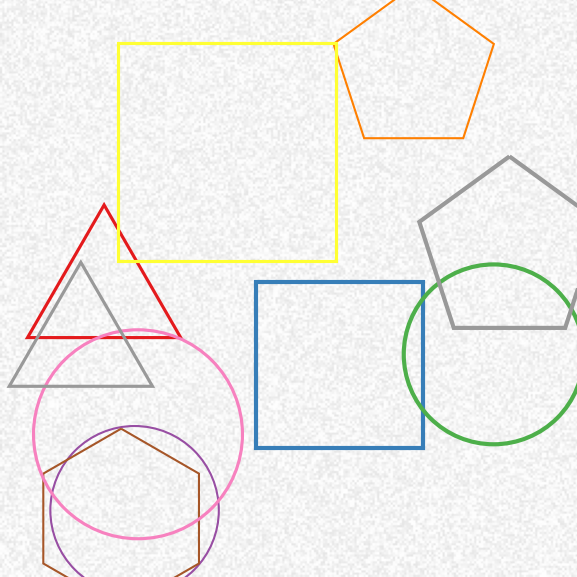[{"shape": "triangle", "thickness": 1.5, "radius": 0.77, "center": [0.18, 0.491]}, {"shape": "square", "thickness": 2, "radius": 0.72, "center": [0.587, 0.367]}, {"shape": "circle", "thickness": 2, "radius": 0.78, "center": [0.855, 0.386]}, {"shape": "circle", "thickness": 1, "radius": 0.73, "center": [0.233, 0.116]}, {"shape": "pentagon", "thickness": 1, "radius": 0.73, "center": [0.716, 0.878]}, {"shape": "square", "thickness": 1.5, "radius": 0.94, "center": [0.392, 0.736]}, {"shape": "hexagon", "thickness": 1, "radius": 0.78, "center": [0.21, 0.101]}, {"shape": "circle", "thickness": 1.5, "radius": 0.9, "center": [0.239, 0.247]}, {"shape": "pentagon", "thickness": 2, "radius": 0.82, "center": [0.882, 0.564]}, {"shape": "triangle", "thickness": 1.5, "radius": 0.72, "center": [0.14, 0.402]}]